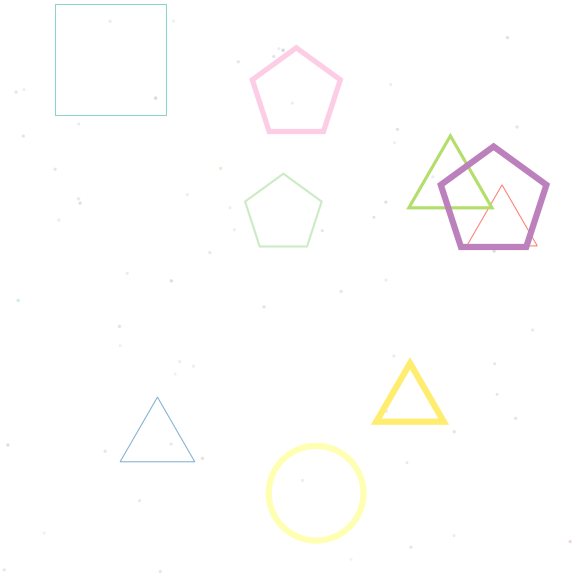[{"shape": "square", "thickness": 0.5, "radius": 0.48, "center": [0.191, 0.896]}, {"shape": "circle", "thickness": 3, "radius": 0.41, "center": [0.547, 0.145]}, {"shape": "triangle", "thickness": 0.5, "radius": 0.35, "center": [0.869, 0.609]}, {"shape": "triangle", "thickness": 0.5, "radius": 0.37, "center": [0.273, 0.237]}, {"shape": "triangle", "thickness": 1.5, "radius": 0.42, "center": [0.78, 0.681]}, {"shape": "pentagon", "thickness": 2.5, "radius": 0.4, "center": [0.513, 0.836]}, {"shape": "pentagon", "thickness": 3, "radius": 0.48, "center": [0.855, 0.649]}, {"shape": "pentagon", "thickness": 1, "radius": 0.35, "center": [0.491, 0.629]}, {"shape": "triangle", "thickness": 3, "radius": 0.34, "center": [0.71, 0.303]}]